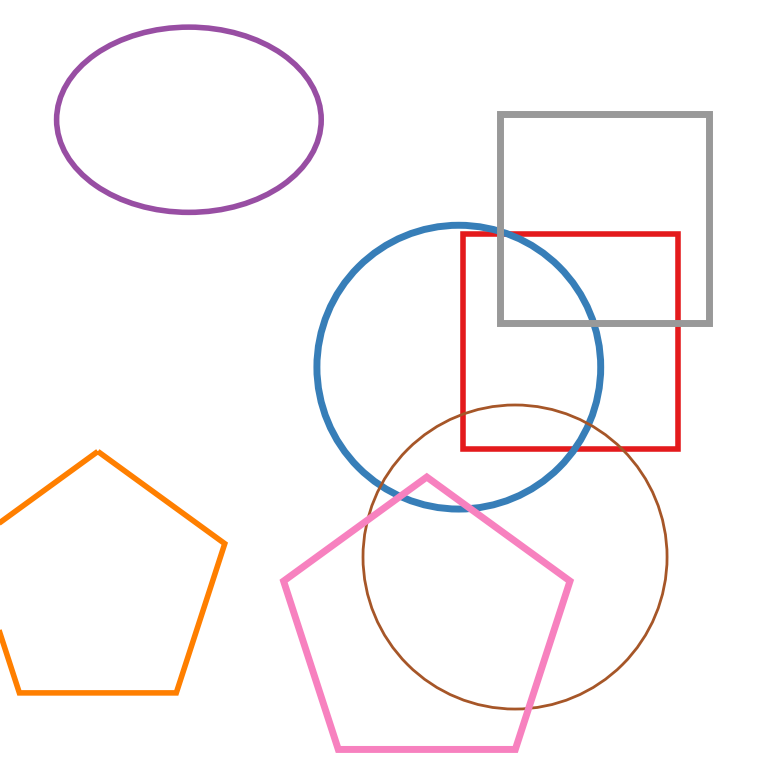[{"shape": "square", "thickness": 2, "radius": 0.7, "center": [0.741, 0.557]}, {"shape": "circle", "thickness": 2.5, "radius": 0.92, "center": [0.596, 0.523]}, {"shape": "oval", "thickness": 2, "radius": 0.86, "center": [0.245, 0.844]}, {"shape": "pentagon", "thickness": 2, "radius": 0.87, "center": [0.127, 0.24]}, {"shape": "circle", "thickness": 1, "radius": 0.99, "center": [0.669, 0.277]}, {"shape": "pentagon", "thickness": 2.5, "radius": 0.98, "center": [0.554, 0.185]}, {"shape": "square", "thickness": 2.5, "radius": 0.68, "center": [0.785, 0.716]}]